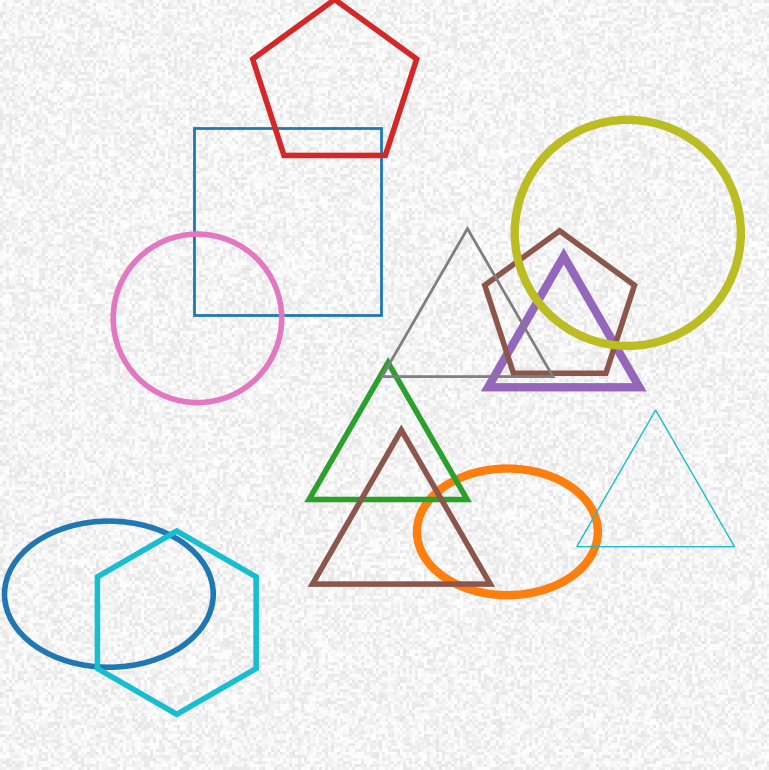[{"shape": "square", "thickness": 1, "radius": 0.61, "center": [0.373, 0.712]}, {"shape": "oval", "thickness": 2, "radius": 0.68, "center": [0.141, 0.228]}, {"shape": "oval", "thickness": 3, "radius": 0.59, "center": [0.659, 0.309]}, {"shape": "triangle", "thickness": 2, "radius": 0.59, "center": [0.504, 0.411]}, {"shape": "pentagon", "thickness": 2, "radius": 0.56, "center": [0.435, 0.889]}, {"shape": "triangle", "thickness": 3, "radius": 0.57, "center": [0.732, 0.554]}, {"shape": "pentagon", "thickness": 2, "radius": 0.51, "center": [0.727, 0.598]}, {"shape": "triangle", "thickness": 2, "radius": 0.67, "center": [0.521, 0.308]}, {"shape": "circle", "thickness": 2, "radius": 0.55, "center": [0.256, 0.587]}, {"shape": "triangle", "thickness": 1, "radius": 0.64, "center": [0.607, 0.575]}, {"shape": "circle", "thickness": 3, "radius": 0.73, "center": [0.815, 0.698]}, {"shape": "triangle", "thickness": 0.5, "radius": 0.59, "center": [0.851, 0.349]}, {"shape": "hexagon", "thickness": 2, "radius": 0.6, "center": [0.23, 0.191]}]